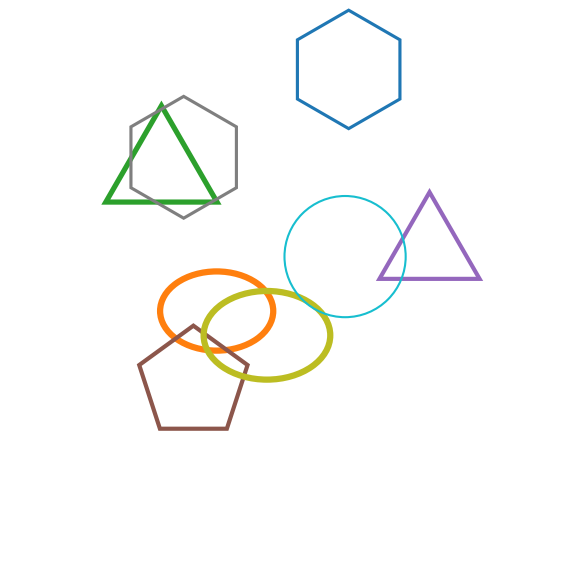[{"shape": "hexagon", "thickness": 1.5, "radius": 0.51, "center": [0.604, 0.879]}, {"shape": "oval", "thickness": 3, "radius": 0.49, "center": [0.375, 0.461]}, {"shape": "triangle", "thickness": 2.5, "radius": 0.56, "center": [0.28, 0.705]}, {"shape": "triangle", "thickness": 2, "radius": 0.5, "center": [0.744, 0.566]}, {"shape": "pentagon", "thickness": 2, "radius": 0.49, "center": [0.335, 0.337]}, {"shape": "hexagon", "thickness": 1.5, "radius": 0.53, "center": [0.318, 0.727]}, {"shape": "oval", "thickness": 3, "radius": 0.55, "center": [0.462, 0.419]}, {"shape": "circle", "thickness": 1, "radius": 0.52, "center": [0.598, 0.555]}]